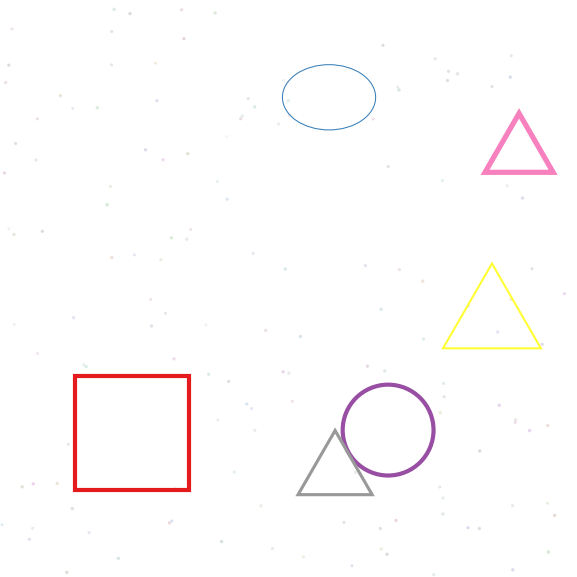[{"shape": "square", "thickness": 2, "radius": 0.49, "center": [0.228, 0.249]}, {"shape": "oval", "thickness": 0.5, "radius": 0.4, "center": [0.57, 0.831]}, {"shape": "circle", "thickness": 2, "radius": 0.39, "center": [0.672, 0.254]}, {"shape": "triangle", "thickness": 1, "radius": 0.49, "center": [0.852, 0.445]}, {"shape": "triangle", "thickness": 2.5, "radius": 0.34, "center": [0.899, 0.735]}, {"shape": "triangle", "thickness": 1.5, "radius": 0.37, "center": [0.58, 0.18]}]